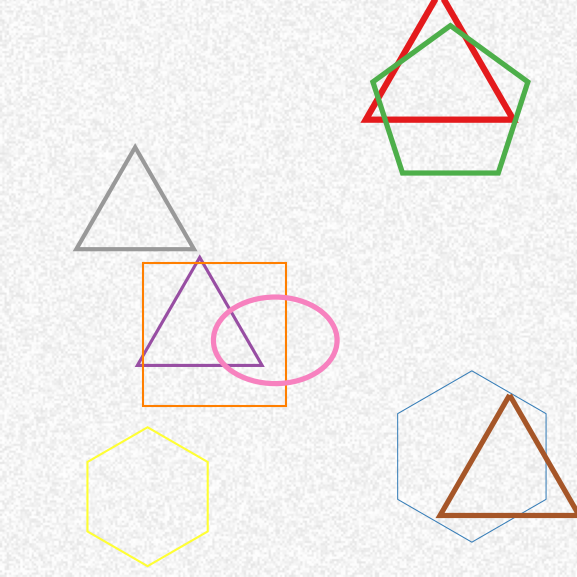[{"shape": "triangle", "thickness": 3, "radius": 0.74, "center": [0.761, 0.866]}, {"shape": "hexagon", "thickness": 0.5, "radius": 0.74, "center": [0.817, 0.209]}, {"shape": "pentagon", "thickness": 2.5, "radius": 0.71, "center": [0.78, 0.814]}, {"shape": "triangle", "thickness": 1.5, "radius": 0.62, "center": [0.346, 0.429]}, {"shape": "square", "thickness": 1, "radius": 0.62, "center": [0.371, 0.42]}, {"shape": "hexagon", "thickness": 1, "radius": 0.6, "center": [0.256, 0.139]}, {"shape": "triangle", "thickness": 2.5, "radius": 0.7, "center": [0.882, 0.176]}, {"shape": "oval", "thickness": 2.5, "radius": 0.54, "center": [0.477, 0.41]}, {"shape": "triangle", "thickness": 2, "radius": 0.59, "center": [0.234, 0.626]}]